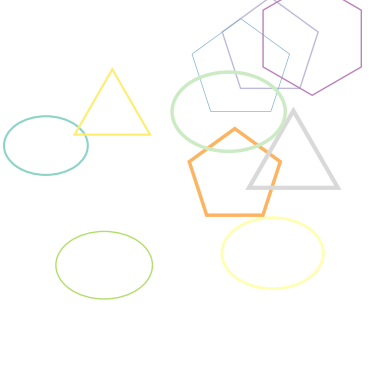[{"shape": "oval", "thickness": 1.5, "radius": 0.54, "center": [0.119, 0.622]}, {"shape": "oval", "thickness": 2, "radius": 0.66, "center": [0.708, 0.342]}, {"shape": "pentagon", "thickness": 1, "radius": 0.65, "center": [0.702, 0.876]}, {"shape": "pentagon", "thickness": 0.5, "radius": 0.67, "center": [0.625, 0.818]}, {"shape": "pentagon", "thickness": 2.5, "radius": 0.62, "center": [0.61, 0.542]}, {"shape": "oval", "thickness": 1, "radius": 0.63, "center": [0.271, 0.311]}, {"shape": "triangle", "thickness": 3, "radius": 0.67, "center": [0.762, 0.579]}, {"shape": "hexagon", "thickness": 1, "radius": 0.74, "center": [0.811, 0.9]}, {"shape": "oval", "thickness": 2.5, "radius": 0.74, "center": [0.594, 0.71]}, {"shape": "triangle", "thickness": 1.5, "radius": 0.57, "center": [0.292, 0.707]}]